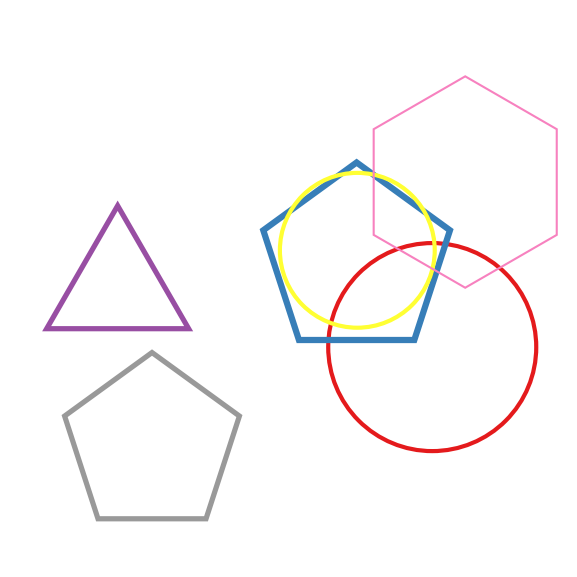[{"shape": "circle", "thickness": 2, "radius": 0.9, "center": [0.748, 0.398]}, {"shape": "pentagon", "thickness": 3, "radius": 0.85, "center": [0.618, 0.548]}, {"shape": "triangle", "thickness": 2.5, "radius": 0.71, "center": [0.204, 0.501]}, {"shape": "circle", "thickness": 2, "radius": 0.67, "center": [0.619, 0.566]}, {"shape": "hexagon", "thickness": 1, "radius": 0.92, "center": [0.806, 0.684]}, {"shape": "pentagon", "thickness": 2.5, "radius": 0.8, "center": [0.263, 0.23]}]